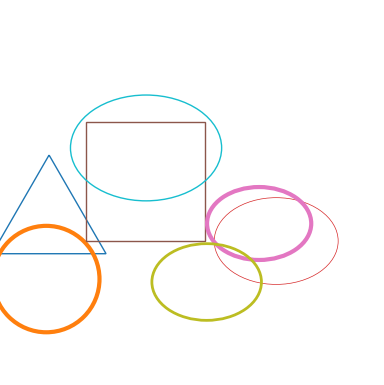[{"shape": "triangle", "thickness": 1, "radius": 0.85, "center": [0.127, 0.426]}, {"shape": "circle", "thickness": 3, "radius": 0.69, "center": [0.12, 0.275]}, {"shape": "oval", "thickness": 0.5, "radius": 0.8, "center": [0.717, 0.374]}, {"shape": "square", "thickness": 1, "radius": 0.77, "center": [0.377, 0.528]}, {"shape": "oval", "thickness": 3, "radius": 0.68, "center": [0.673, 0.419]}, {"shape": "oval", "thickness": 2, "radius": 0.71, "center": [0.537, 0.268]}, {"shape": "oval", "thickness": 1, "radius": 0.98, "center": [0.379, 0.616]}]